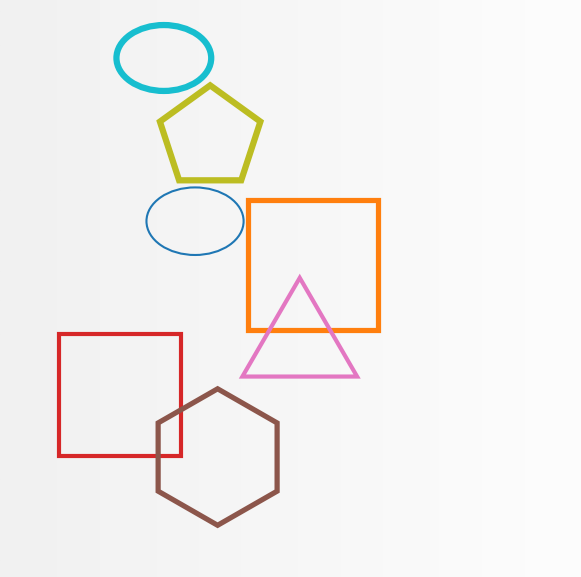[{"shape": "oval", "thickness": 1, "radius": 0.42, "center": [0.336, 0.616]}, {"shape": "square", "thickness": 2.5, "radius": 0.56, "center": [0.538, 0.54]}, {"shape": "square", "thickness": 2, "radius": 0.53, "center": [0.207, 0.315]}, {"shape": "hexagon", "thickness": 2.5, "radius": 0.59, "center": [0.374, 0.208]}, {"shape": "triangle", "thickness": 2, "radius": 0.57, "center": [0.516, 0.404]}, {"shape": "pentagon", "thickness": 3, "radius": 0.45, "center": [0.362, 0.76]}, {"shape": "oval", "thickness": 3, "radius": 0.41, "center": [0.282, 0.899]}]